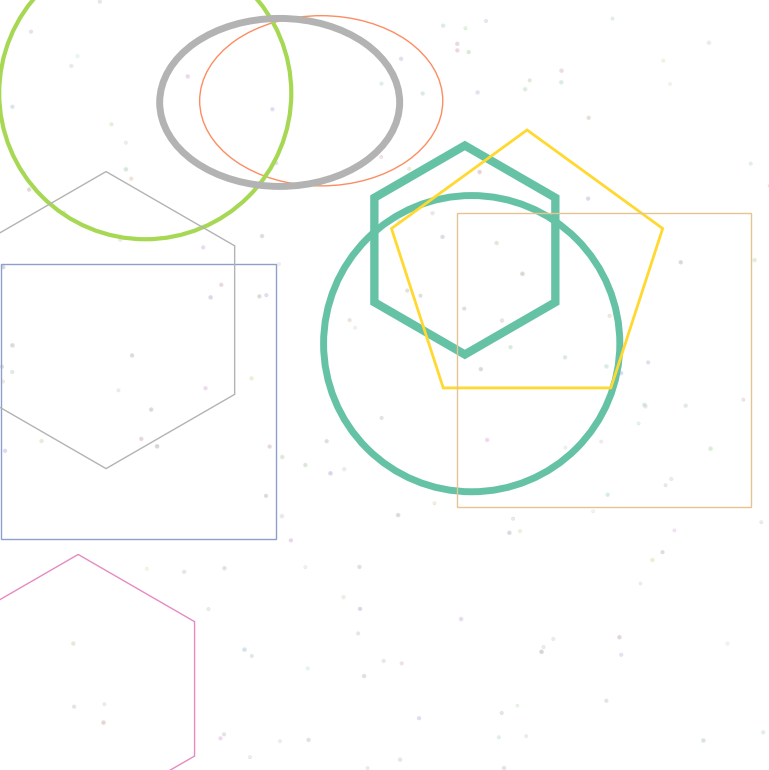[{"shape": "hexagon", "thickness": 3, "radius": 0.68, "center": [0.604, 0.675]}, {"shape": "circle", "thickness": 2.5, "radius": 0.96, "center": [0.613, 0.554]}, {"shape": "oval", "thickness": 0.5, "radius": 0.79, "center": [0.417, 0.869]}, {"shape": "square", "thickness": 0.5, "radius": 0.89, "center": [0.18, 0.478]}, {"shape": "hexagon", "thickness": 0.5, "radius": 0.87, "center": [0.102, 0.105]}, {"shape": "circle", "thickness": 1.5, "radius": 0.95, "center": [0.189, 0.879]}, {"shape": "pentagon", "thickness": 1, "radius": 0.93, "center": [0.685, 0.646]}, {"shape": "square", "thickness": 0.5, "radius": 0.95, "center": [0.784, 0.532]}, {"shape": "hexagon", "thickness": 0.5, "radius": 0.96, "center": [0.138, 0.584]}, {"shape": "oval", "thickness": 2.5, "radius": 0.78, "center": [0.363, 0.867]}]